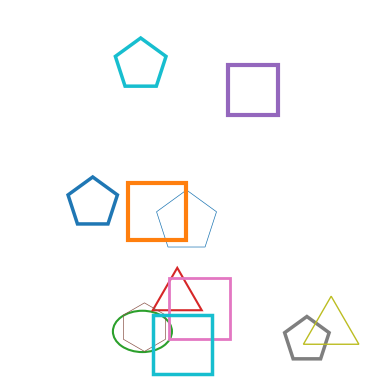[{"shape": "pentagon", "thickness": 0.5, "radius": 0.41, "center": [0.484, 0.425]}, {"shape": "pentagon", "thickness": 2.5, "radius": 0.34, "center": [0.241, 0.473]}, {"shape": "square", "thickness": 3, "radius": 0.37, "center": [0.408, 0.451]}, {"shape": "oval", "thickness": 1.5, "radius": 0.38, "center": [0.37, 0.139]}, {"shape": "triangle", "thickness": 1.5, "radius": 0.37, "center": [0.46, 0.231]}, {"shape": "square", "thickness": 3, "radius": 0.32, "center": [0.657, 0.766]}, {"shape": "hexagon", "thickness": 0.5, "radius": 0.32, "center": [0.375, 0.15]}, {"shape": "square", "thickness": 2, "radius": 0.4, "center": [0.519, 0.198]}, {"shape": "pentagon", "thickness": 2.5, "radius": 0.3, "center": [0.797, 0.117]}, {"shape": "triangle", "thickness": 1, "radius": 0.42, "center": [0.86, 0.147]}, {"shape": "square", "thickness": 2.5, "radius": 0.38, "center": [0.475, 0.105]}, {"shape": "pentagon", "thickness": 2.5, "radius": 0.35, "center": [0.365, 0.832]}]